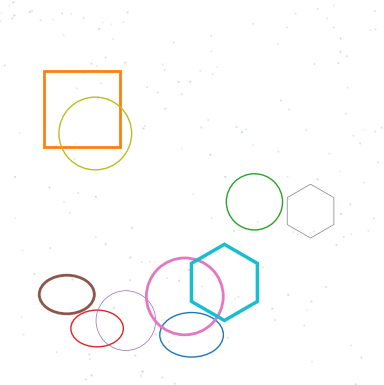[{"shape": "oval", "thickness": 1, "radius": 0.41, "center": [0.498, 0.13]}, {"shape": "square", "thickness": 2, "radius": 0.49, "center": [0.213, 0.717]}, {"shape": "circle", "thickness": 1, "radius": 0.37, "center": [0.661, 0.476]}, {"shape": "oval", "thickness": 1, "radius": 0.34, "center": [0.252, 0.147]}, {"shape": "circle", "thickness": 0.5, "radius": 0.39, "center": [0.327, 0.167]}, {"shape": "oval", "thickness": 2, "radius": 0.36, "center": [0.173, 0.235]}, {"shape": "circle", "thickness": 2, "radius": 0.5, "center": [0.48, 0.23]}, {"shape": "hexagon", "thickness": 0.5, "radius": 0.35, "center": [0.807, 0.452]}, {"shape": "circle", "thickness": 1, "radius": 0.47, "center": [0.247, 0.653]}, {"shape": "hexagon", "thickness": 2.5, "radius": 0.49, "center": [0.583, 0.266]}]